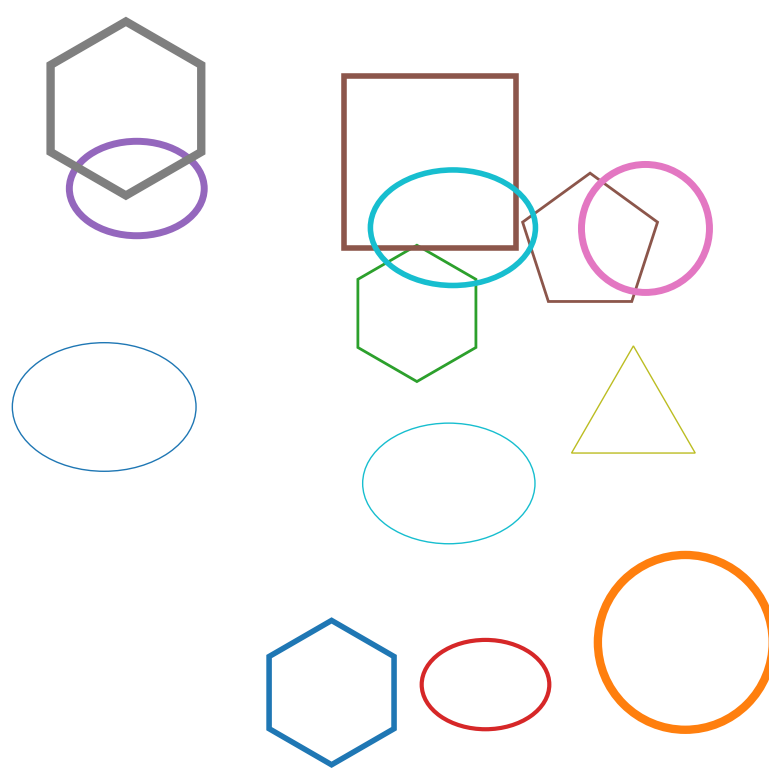[{"shape": "oval", "thickness": 0.5, "radius": 0.6, "center": [0.135, 0.471]}, {"shape": "hexagon", "thickness": 2, "radius": 0.47, "center": [0.431, 0.101]}, {"shape": "circle", "thickness": 3, "radius": 0.57, "center": [0.89, 0.166]}, {"shape": "hexagon", "thickness": 1, "radius": 0.44, "center": [0.541, 0.593]}, {"shape": "oval", "thickness": 1.5, "radius": 0.41, "center": [0.631, 0.111]}, {"shape": "oval", "thickness": 2.5, "radius": 0.44, "center": [0.178, 0.755]}, {"shape": "pentagon", "thickness": 1, "radius": 0.46, "center": [0.766, 0.683]}, {"shape": "square", "thickness": 2, "radius": 0.56, "center": [0.558, 0.79]}, {"shape": "circle", "thickness": 2.5, "radius": 0.42, "center": [0.838, 0.703]}, {"shape": "hexagon", "thickness": 3, "radius": 0.56, "center": [0.164, 0.859]}, {"shape": "triangle", "thickness": 0.5, "radius": 0.46, "center": [0.823, 0.458]}, {"shape": "oval", "thickness": 0.5, "radius": 0.56, "center": [0.583, 0.372]}, {"shape": "oval", "thickness": 2, "radius": 0.54, "center": [0.588, 0.704]}]